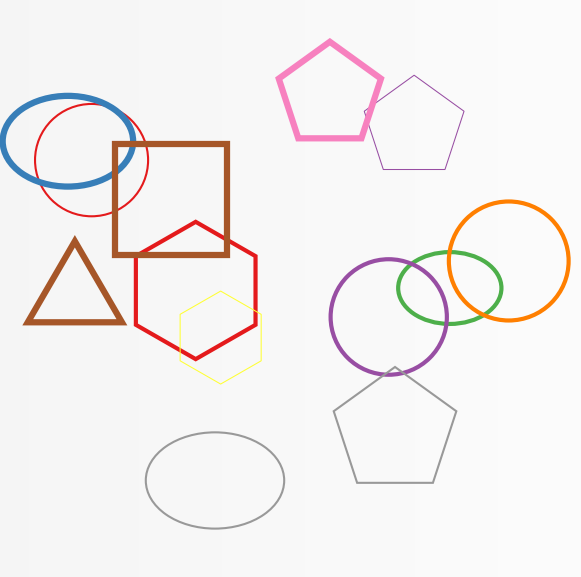[{"shape": "circle", "thickness": 1, "radius": 0.49, "center": [0.158, 0.722]}, {"shape": "hexagon", "thickness": 2, "radius": 0.59, "center": [0.337, 0.496]}, {"shape": "oval", "thickness": 3, "radius": 0.56, "center": [0.117, 0.755]}, {"shape": "oval", "thickness": 2, "radius": 0.44, "center": [0.774, 0.5]}, {"shape": "circle", "thickness": 2, "radius": 0.5, "center": [0.669, 0.45]}, {"shape": "pentagon", "thickness": 0.5, "radius": 0.45, "center": [0.713, 0.779]}, {"shape": "circle", "thickness": 2, "radius": 0.52, "center": [0.875, 0.547]}, {"shape": "hexagon", "thickness": 0.5, "radius": 0.4, "center": [0.38, 0.415]}, {"shape": "square", "thickness": 3, "radius": 0.48, "center": [0.293, 0.654]}, {"shape": "triangle", "thickness": 3, "radius": 0.47, "center": [0.129, 0.488]}, {"shape": "pentagon", "thickness": 3, "radius": 0.46, "center": [0.568, 0.834]}, {"shape": "oval", "thickness": 1, "radius": 0.6, "center": [0.37, 0.167]}, {"shape": "pentagon", "thickness": 1, "radius": 0.55, "center": [0.68, 0.253]}]